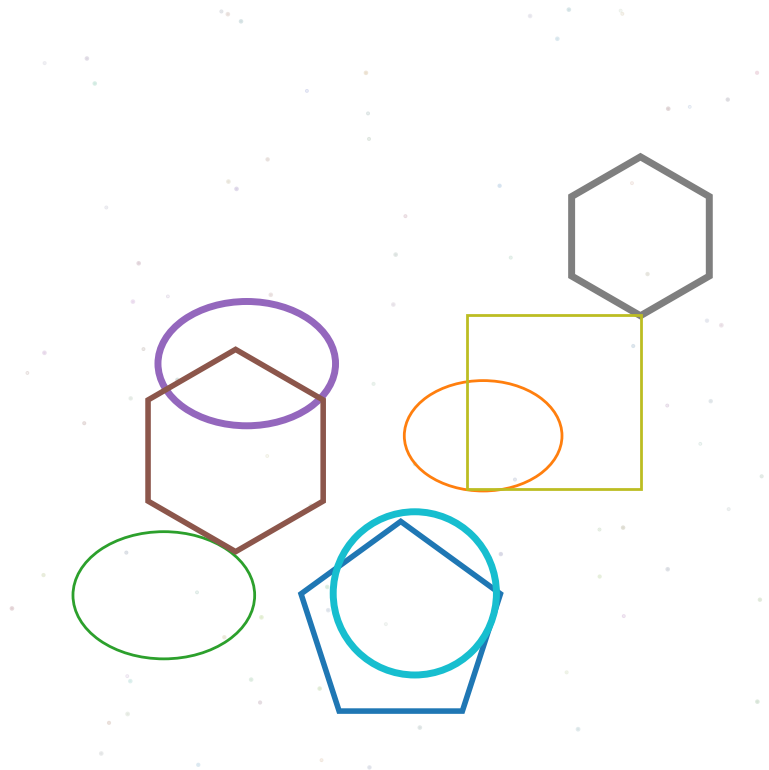[{"shape": "pentagon", "thickness": 2, "radius": 0.68, "center": [0.52, 0.187]}, {"shape": "oval", "thickness": 1, "radius": 0.51, "center": [0.627, 0.434]}, {"shape": "oval", "thickness": 1, "radius": 0.59, "center": [0.213, 0.227]}, {"shape": "oval", "thickness": 2.5, "radius": 0.58, "center": [0.32, 0.528]}, {"shape": "hexagon", "thickness": 2, "radius": 0.66, "center": [0.306, 0.415]}, {"shape": "hexagon", "thickness": 2.5, "radius": 0.52, "center": [0.832, 0.693]}, {"shape": "square", "thickness": 1, "radius": 0.56, "center": [0.719, 0.478]}, {"shape": "circle", "thickness": 2.5, "radius": 0.53, "center": [0.539, 0.229]}]